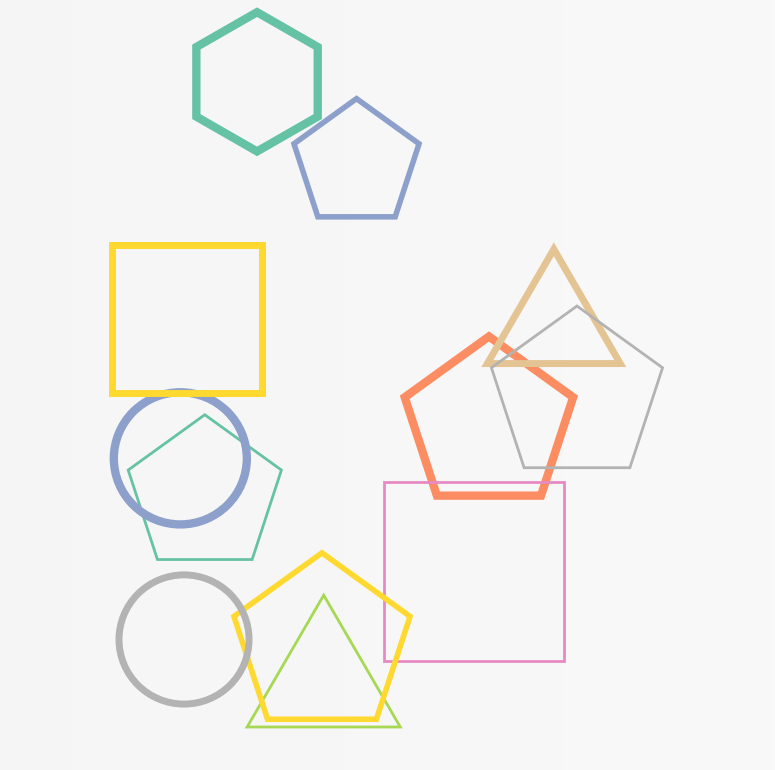[{"shape": "hexagon", "thickness": 3, "radius": 0.45, "center": [0.332, 0.894]}, {"shape": "pentagon", "thickness": 1, "radius": 0.52, "center": [0.264, 0.357]}, {"shape": "pentagon", "thickness": 3, "radius": 0.57, "center": [0.631, 0.449]}, {"shape": "pentagon", "thickness": 2, "radius": 0.42, "center": [0.46, 0.787]}, {"shape": "circle", "thickness": 3, "radius": 0.43, "center": [0.233, 0.405]}, {"shape": "square", "thickness": 1, "radius": 0.58, "center": [0.612, 0.258]}, {"shape": "triangle", "thickness": 1, "radius": 0.57, "center": [0.418, 0.113]}, {"shape": "square", "thickness": 2.5, "radius": 0.48, "center": [0.241, 0.586]}, {"shape": "pentagon", "thickness": 2, "radius": 0.6, "center": [0.415, 0.163]}, {"shape": "triangle", "thickness": 2.5, "radius": 0.49, "center": [0.715, 0.577]}, {"shape": "circle", "thickness": 2.5, "radius": 0.42, "center": [0.237, 0.17]}, {"shape": "pentagon", "thickness": 1, "radius": 0.58, "center": [0.745, 0.487]}]